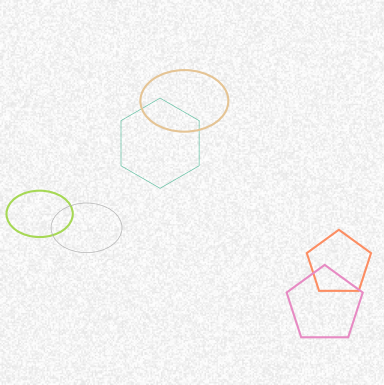[{"shape": "hexagon", "thickness": 0.5, "radius": 0.59, "center": [0.416, 0.628]}, {"shape": "pentagon", "thickness": 1.5, "radius": 0.44, "center": [0.88, 0.315]}, {"shape": "pentagon", "thickness": 1.5, "radius": 0.52, "center": [0.843, 0.208]}, {"shape": "oval", "thickness": 1.5, "radius": 0.43, "center": [0.103, 0.444]}, {"shape": "oval", "thickness": 1.5, "radius": 0.57, "center": [0.479, 0.738]}, {"shape": "oval", "thickness": 0.5, "radius": 0.46, "center": [0.225, 0.408]}]